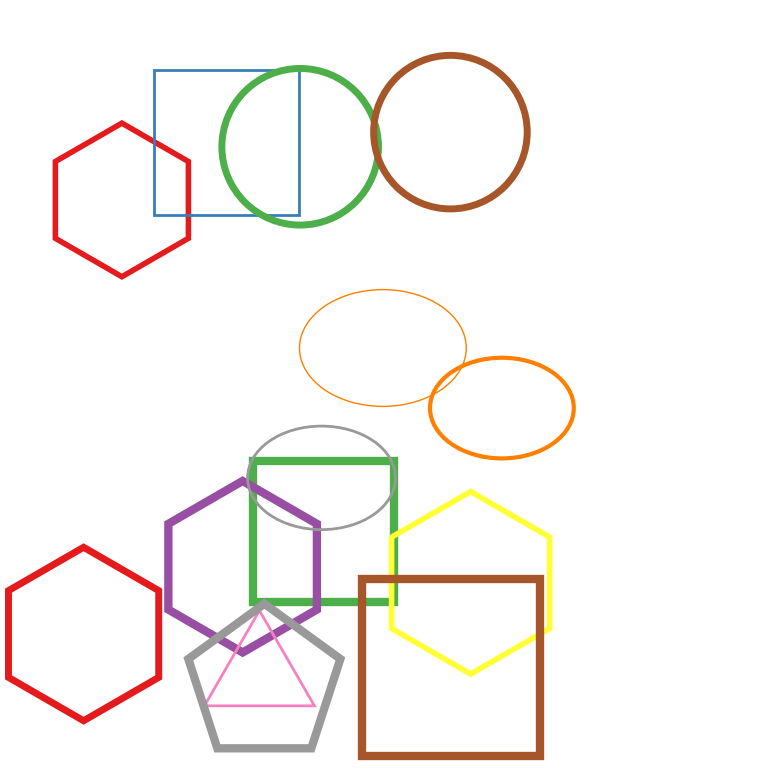[{"shape": "hexagon", "thickness": 2, "radius": 0.5, "center": [0.158, 0.74]}, {"shape": "hexagon", "thickness": 2.5, "radius": 0.56, "center": [0.109, 0.177]}, {"shape": "square", "thickness": 1, "radius": 0.47, "center": [0.294, 0.815]}, {"shape": "square", "thickness": 3, "radius": 0.46, "center": [0.42, 0.31]}, {"shape": "circle", "thickness": 2.5, "radius": 0.51, "center": [0.39, 0.809]}, {"shape": "hexagon", "thickness": 3, "radius": 0.56, "center": [0.315, 0.264]}, {"shape": "oval", "thickness": 0.5, "radius": 0.54, "center": [0.497, 0.548]}, {"shape": "oval", "thickness": 1.5, "radius": 0.47, "center": [0.652, 0.47]}, {"shape": "hexagon", "thickness": 2, "radius": 0.59, "center": [0.611, 0.243]}, {"shape": "square", "thickness": 3, "radius": 0.58, "center": [0.586, 0.133]}, {"shape": "circle", "thickness": 2.5, "radius": 0.5, "center": [0.585, 0.828]}, {"shape": "triangle", "thickness": 1, "radius": 0.41, "center": [0.337, 0.125]}, {"shape": "oval", "thickness": 1, "radius": 0.48, "center": [0.418, 0.379]}, {"shape": "pentagon", "thickness": 3, "radius": 0.52, "center": [0.343, 0.112]}]